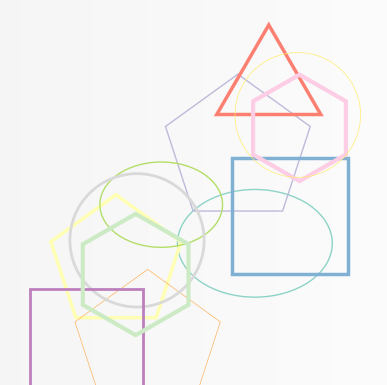[{"shape": "oval", "thickness": 1, "radius": 1.0, "center": [0.658, 0.368]}, {"shape": "pentagon", "thickness": 2.5, "radius": 0.88, "center": [0.299, 0.318]}, {"shape": "pentagon", "thickness": 1, "radius": 0.98, "center": [0.614, 0.611]}, {"shape": "triangle", "thickness": 2.5, "radius": 0.78, "center": [0.694, 0.78]}, {"shape": "square", "thickness": 2.5, "radius": 0.75, "center": [0.749, 0.439]}, {"shape": "pentagon", "thickness": 0.5, "radius": 0.99, "center": [0.381, 0.103]}, {"shape": "oval", "thickness": 1, "radius": 0.79, "center": [0.416, 0.468]}, {"shape": "hexagon", "thickness": 3, "radius": 0.69, "center": [0.773, 0.668]}, {"shape": "circle", "thickness": 2, "radius": 0.87, "center": [0.354, 0.376]}, {"shape": "square", "thickness": 2, "radius": 0.73, "center": [0.224, 0.104]}, {"shape": "hexagon", "thickness": 3, "radius": 0.79, "center": [0.35, 0.287]}, {"shape": "circle", "thickness": 0.5, "radius": 0.81, "center": [0.768, 0.701]}]